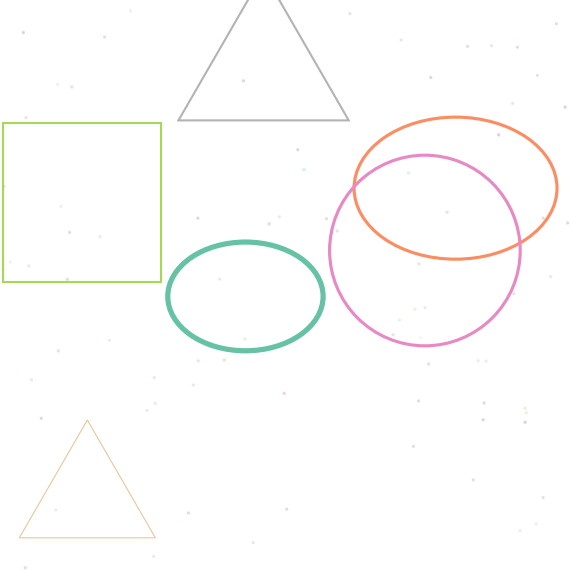[{"shape": "oval", "thickness": 2.5, "radius": 0.67, "center": [0.425, 0.486]}, {"shape": "oval", "thickness": 1.5, "radius": 0.88, "center": [0.789, 0.673]}, {"shape": "circle", "thickness": 1.5, "radius": 0.83, "center": [0.736, 0.565]}, {"shape": "square", "thickness": 1, "radius": 0.69, "center": [0.142, 0.648]}, {"shape": "triangle", "thickness": 0.5, "radius": 0.68, "center": [0.151, 0.136]}, {"shape": "triangle", "thickness": 1, "radius": 0.85, "center": [0.456, 0.876]}]